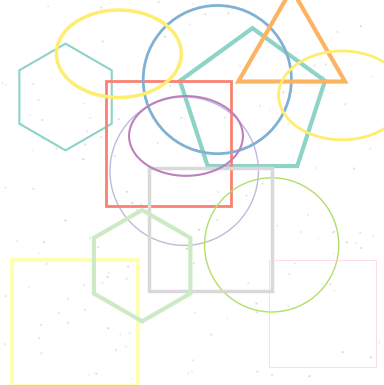[{"shape": "hexagon", "thickness": 1.5, "radius": 0.69, "center": [0.17, 0.748]}, {"shape": "pentagon", "thickness": 3, "radius": 0.99, "center": [0.656, 0.729]}, {"shape": "square", "thickness": 3, "radius": 0.82, "center": [0.195, 0.161]}, {"shape": "circle", "thickness": 1, "radius": 0.96, "center": [0.478, 0.555]}, {"shape": "square", "thickness": 2, "radius": 0.81, "center": [0.438, 0.627]}, {"shape": "circle", "thickness": 2, "radius": 0.96, "center": [0.564, 0.793]}, {"shape": "triangle", "thickness": 3, "radius": 0.8, "center": [0.758, 0.868]}, {"shape": "circle", "thickness": 1, "radius": 0.87, "center": [0.706, 0.364]}, {"shape": "square", "thickness": 0.5, "radius": 0.69, "center": [0.837, 0.187]}, {"shape": "square", "thickness": 2.5, "radius": 0.8, "center": [0.548, 0.405]}, {"shape": "oval", "thickness": 1.5, "radius": 0.74, "center": [0.483, 0.647]}, {"shape": "hexagon", "thickness": 3, "radius": 0.72, "center": [0.369, 0.31]}, {"shape": "oval", "thickness": 2, "radius": 0.82, "center": [0.888, 0.752]}, {"shape": "oval", "thickness": 2.5, "radius": 0.81, "center": [0.309, 0.86]}]